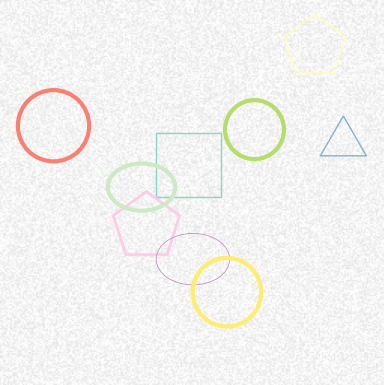[{"shape": "square", "thickness": 1, "radius": 0.42, "center": [0.489, 0.571]}, {"shape": "pentagon", "thickness": 1, "radius": 0.42, "center": [0.818, 0.879]}, {"shape": "circle", "thickness": 3, "radius": 0.46, "center": [0.139, 0.673]}, {"shape": "triangle", "thickness": 1, "radius": 0.35, "center": [0.892, 0.63]}, {"shape": "circle", "thickness": 3, "radius": 0.38, "center": [0.661, 0.663]}, {"shape": "pentagon", "thickness": 2, "radius": 0.45, "center": [0.38, 0.412]}, {"shape": "oval", "thickness": 0.5, "radius": 0.48, "center": [0.501, 0.327]}, {"shape": "oval", "thickness": 3, "radius": 0.44, "center": [0.368, 0.514]}, {"shape": "circle", "thickness": 3, "radius": 0.45, "center": [0.589, 0.241]}]